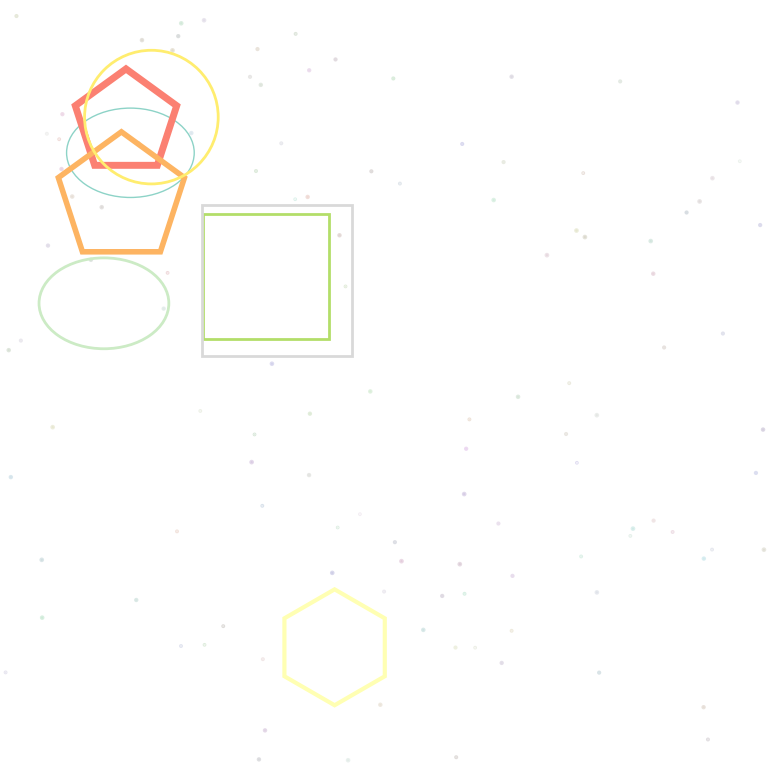[{"shape": "oval", "thickness": 0.5, "radius": 0.41, "center": [0.169, 0.802]}, {"shape": "hexagon", "thickness": 1.5, "radius": 0.38, "center": [0.435, 0.159]}, {"shape": "pentagon", "thickness": 2.5, "radius": 0.35, "center": [0.164, 0.841]}, {"shape": "pentagon", "thickness": 2, "radius": 0.43, "center": [0.158, 0.743]}, {"shape": "square", "thickness": 1, "radius": 0.41, "center": [0.346, 0.641]}, {"shape": "square", "thickness": 1, "radius": 0.49, "center": [0.36, 0.636]}, {"shape": "oval", "thickness": 1, "radius": 0.42, "center": [0.135, 0.606]}, {"shape": "circle", "thickness": 1, "radius": 0.43, "center": [0.197, 0.848]}]